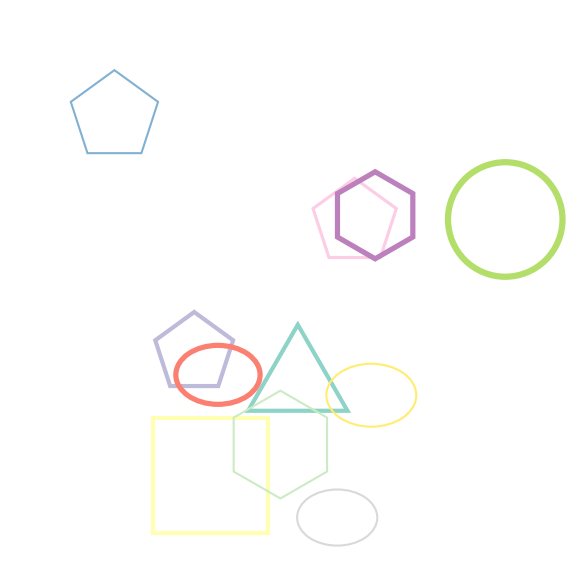[{"shape": "triangle", "thickness": 2, "radius": 0.5, "center": [0.516, 0.338]}, {"shape": "square", "thickness": 2, "radius": 0.5, "center": [0.365, 0.176]}, {"shape": "pentagon", "thickness": 2, "radius": 0.35, "center": [0.336, 0.388]}, {"shape": "oval", "thickness": 2.5, "radius": 0.36, "center": [0.377, 0.35]}, {"shape": "pentagon", "thickness": 1, "radius": 0.4, "center": [0.198, 0.798]}, {"shape": "circle", "thickness": 3, "radius": 0.5, "center": [0.875, 0.619]}, {"shape": "pentagon", "thickness": 1.5, "radius": 0.38, "center": [0.614, 0.615]}, {"shape": "oval", "thickness": 1, "radius": 0.35, "center": [0.584, 0.103]}, {"shape": "hexagon", "thickness": 2.5, "radius": 0.38, "center": [0.65, 0.626]}, {"shape": "hexagon", "thickness": 1, "radius": 0.47, "center": [0.485, 0.229]}, {"shape": "oval", "thickness": 1, "radius": 0.39, "center": [0.643, 0.315]}]